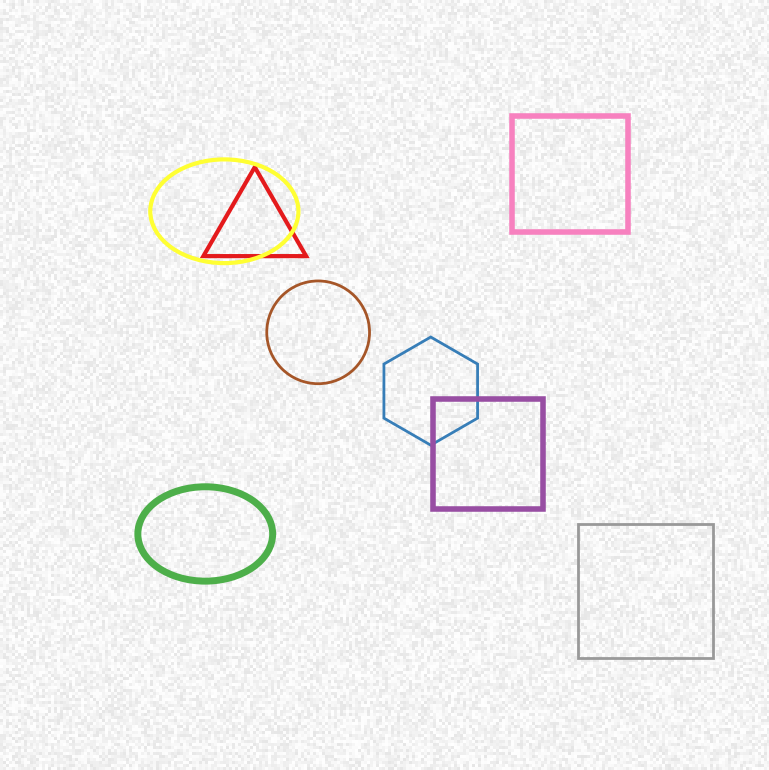[{"shape": "triangle", "thickness": 1.5, "radius": 0.39, "center": [0.331, 0.706]}, {"shape": "hexagon", "thickness": 1, "radius": 0.35, "center": [0.559, 0.492]}, {"shape": "oval", "thickness": 2.5, "radius": 0.44, "center": [0.267, 0.307]}, {"shape": "square", "thickness": 2, "radius": 0.36, "center": [0.634, 0.41]}, {"shape": "oval", "thickness": 1.5, "radius": 0.48, "center": [0.291, 0.726]}, {"shape": "circle", "thickness": 1, "radius": 0.33, "center": [0.413, 0.568]}, {"shape": "square", "thickness": 2, "radius": 0.38, "center": [0.74, 0.774]}, {"shape": "square", "thickness": 1, "radius": 0.44, "center": [0.839, 0.232]}]